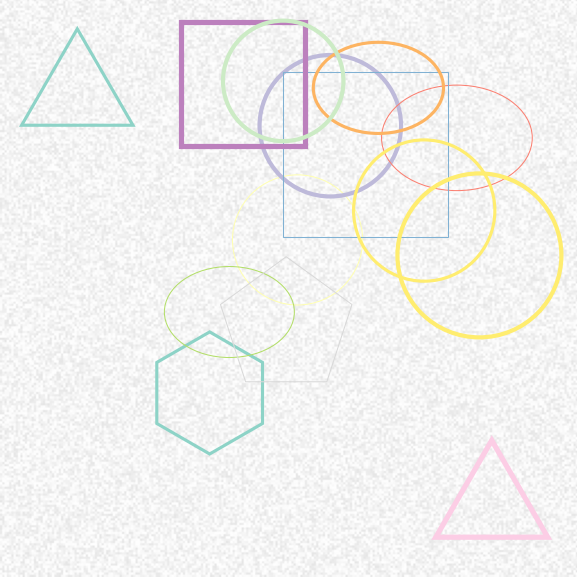[{"shape": "hexagon", "thickness": 1.5, "radius": 0.53, "center": [0.363, 0.319]}, {"shape": "triangle", "thickness": 1.5, "radius": 0.56, "center": [0.134, 0.838]}, {"shape": "circle", "thickness": 0.5, "radius": 0.56, "center": [0.515, 0.584]}, {"shape": "circle", "thickness": 2, "radius": 0.61, "center": [0.572, 0.781]}, {"shape": "oval", "thickness": 0.5, "radius": 0.65, "center": [0.791, 0.76]}, {"shape": "square", "thickness": 0.5, "radius": 0.72, "center": [0.633, 0.731]}, {"shape": "oval", "thickness": 1.5, "radius": 0.56, "center": [0.655, 0.847]}, {"shape": "oval", "thickness": 0.5, "radius": 0.56, "center": [0.397, 0.459]}, {"shape": "triangle", "thickness": 2.5, "radius": 0.56, "center": [0.852, 0.125]}, {"shape": "pentagon", "thickness": 0.5, "radius": 0.6, "center": [0.496, 0.435]}, {"shape": "square", "thickness": 2.5, "radius": 0.54, "center": [0.42, 0.854]}, {"shape": "circle", "thickness": 2, "radius": 0.52, "center": [0.49, 0.859]}, {"shape": "circle", "thickness": 2, "radius": 0.71, "center": [0.83, 0.557]}, {"shape": "circle", "thickness": 1.5, "radius": 0.61, "center": [0.735, 0.635]}]